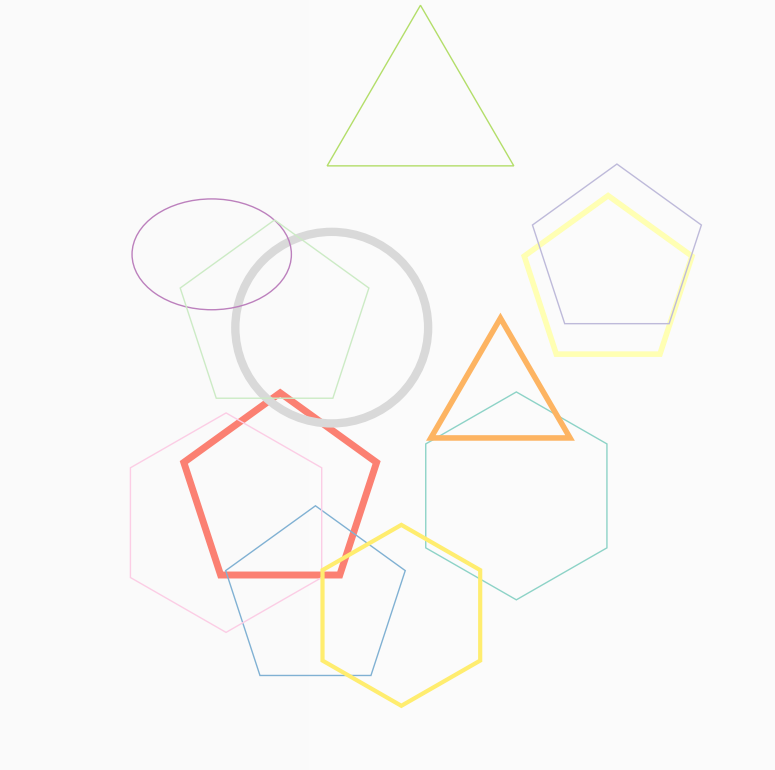[{"shape": "hexagon", "thickness": 0.5, "radius": 0.67, "center": [0.666, 0.356]}, {"shape": "pentagon", "thickness": 2, "radius": 0.57, "center": [0.785, 0.632]}, {"shape": "pentagon", "thickness": 0.5, "radius": 0.57, "center": [0.796, 0.672]}, {"shape": "pentagon", "thickness": 2.5, "radius": 0.65, "center": [0.362, 0.359]}, {"shape": "pentagon", "thickness": 0.5, "radius": 0.61, "center": [0.407, 0.221]}, {"shape": "triangle", "thickness": 2, "radius": 0.52, "center": [0.646, 0.483]}, {"shape": "triangle", "thickness": 0.5, "radius": 0.7, "center": [0.543, 0.854]}, {"shape": "hexagon", "thickness": 0.5, "radius": 0.71, "center": [0.292, 0.321]}, {"shape": "circle", "thickness": 3, "radius": 0.62, "center": [0.428, 0.574]}, {"shape": "oval", "thickness": 0.5, "radius": 0.51, "center": [0.273, 0.67]}, {"shape": "pentagon", "thickness": 0.5, "radius": 0.64, "center": [0.354, 0.586]}, {"shape": "hexagon", "thickness": 1.5, "radius": 0.59, "center": [0.518, 0.201]}]